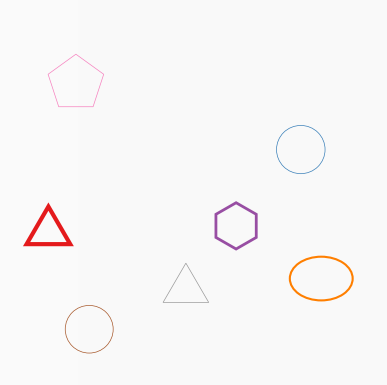[{"shape": "triangle", "thickness": 3, "radius": 0.33, "center": [0.125, 0.398]}, {"shape": "circle", "thickness": 0.5, "radius": 0.31, "center": [0.776, 0.612]}, {"shape": "hexagon", "thickness": 2, "radius": 0.3, "center": [0.609, 0.413]}, {"shape": "oval", "thickness": 1.5, "radius": 0.41, "center": [0.829, 0.276]}, {"shape": "circle", "thickness": 0.5, "radius": 0.31, "center": [0.23, 0.145]}, {"shape": "pentagon", "thickness": 0.5, "radius": 0.38, "center": [0.196, 0.784]}, {"shape": "triangle", "thickness": 0.5, "radius": 0.34, "center": [0.48, 0.248]}]